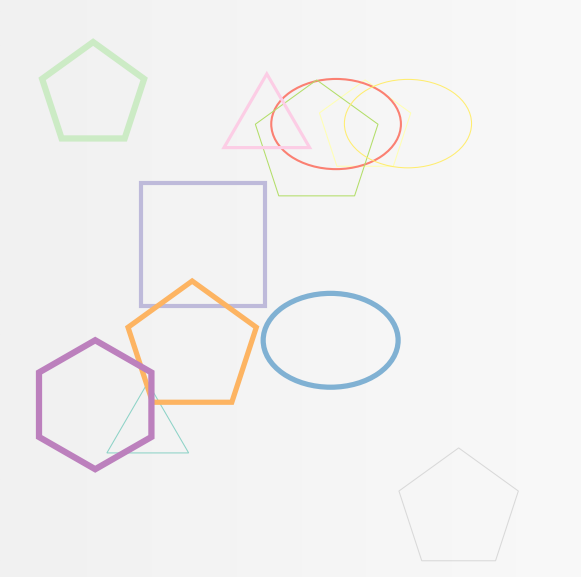[{"shape": "triangle", "thickness": 0.5, "radius": 0.41, "center": [0.254, 0.255]}, {"shape": "pentagon", "thickness": 0.5, "radius": 0.41, "center": [0.628, 0.778]}, {"shape": "square", "thickness": 2, "radius": 0.53, "center": [0.349, 0.576]}, {"shape": "oval", "thickness": 1, "radius": 0.56, "center": [0.578, 0.784]}, {"shape": "oval", "thickness": 2.5, "radius": 0.58, "center": [0.569, 0.41]}, {"shape": "pentagon", "thickness": 2.5, "radius": 0.58, "center": [0.331, 0.396]}, {"shape": "pentagon", "thickness": 0.5, "radius": 0.55, "center": [0.545, 0.75]}, {"shape": "triangle", "thickness": 1.5, "radius": 0.43, "center": [0.459, 0.786]}, {"shape": "pentagon", "thickness": 0.5, "radius": 0.54, "center": [0.789, 0.116]}, {"shape": "hexagon", "thickness": 3, "radius": 0.56, "center": [0.164, 0.298]}, {"shape": "pentagon", "thickness": 3, "radius": 0.46, "center": [0.16, 0.834]}, {"shape": "oval", "thickness": 0.5, "radius": 0.55, "center": [0.702, 0.785]}]